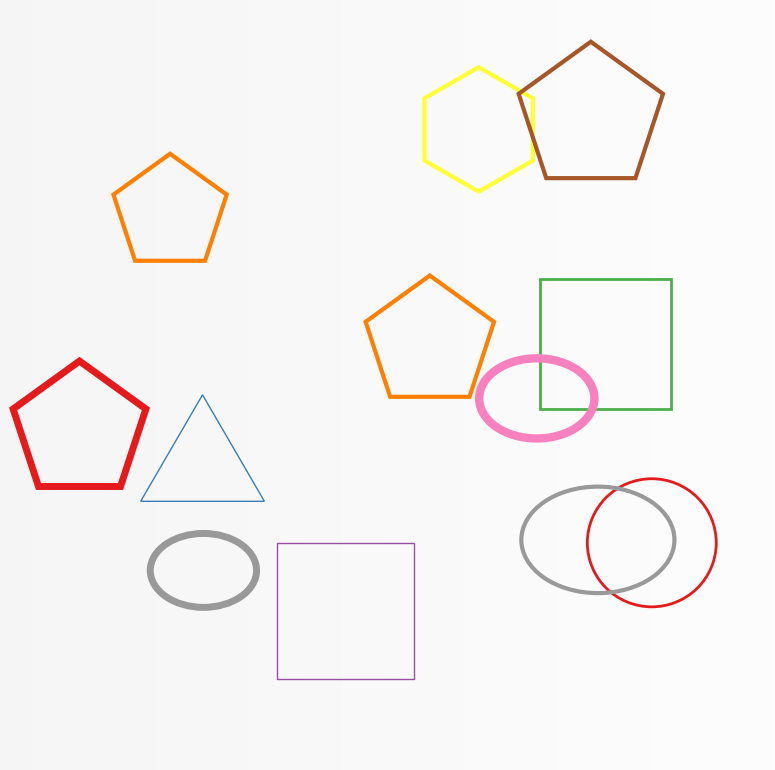[{"shape": "circle", "thickness": 1, "radius": 0.42, "center": [0.841, 0.295]}, {"shape": "pentagon", "thickness": 2.5, "radius": 0.45, "center": [0.103, 0.441]}, {"shape": "triangle", "thickness": 0.5, "radius": 0.46, "center": [0.261, 0.395]}, {"shape": "square", "thickness": 1, "radius": 0.42, "center": [0.781, 0.553]}, {"shape": "square", "thickness": 0.5, "radius": 0.44, "center": [0.446, 0.207]}, {"shape": "pentagon", "thickness": 1.5, "radius": 0.44, "center": [0.555, 0.555]}, {"shape": "pentagon", "thickness": 1.5, "radius": 0.38, "center": [0.219, 0.723]}, {"shape": "hexagon", "thickness": 1.5, "radius": 0.4, "center": [0.618, 0.832]}, {"shape": "pentagon", "thickness": 1.5, "radius": 0.49, "center": [0.762, 0.848]}, {"shape": "oval", "thickness": 3, "radius": 0.37, "center": [0.693, 0.483]}, {"shape": "oval", "thickness": 2.5, "radius": 0.34, "center": [0.262, 0.259]}, {"shape": "oval", "thickness": 1.5, "radius": 0.49, "center": [0.771, 0.299]}]